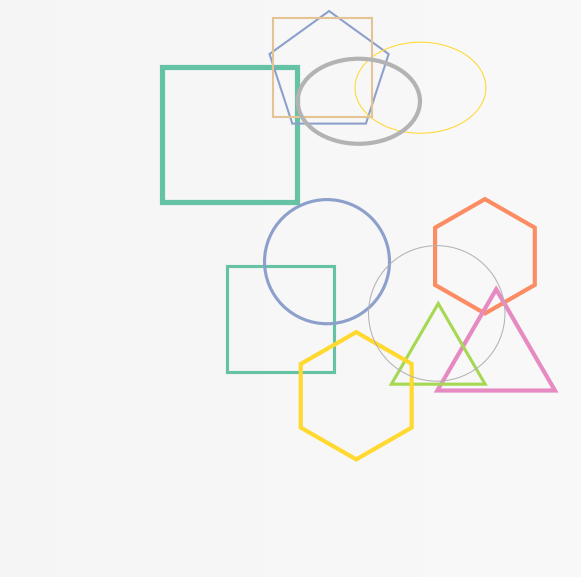[{"shape": "square", "thickness": 1.5, "radius": 0.46, "center": [0.483, 0.447]}, {"shape": "square", "thickness": 2.5, "radius": 0.58, "center": [0.395, 0.766]}, {"shape": "hexagon", "thickness": 2, "radius": 0.5, "center": [0.834, 0.555]}, {"shape": "circle", "thickness": 1.5, "radius": 0.54, "center": [0.563, 0.546]}, {"shape": "pentagon", "thickness": 1, "radius": 0.54, "center": [0.566, 0.872]}, {"shape": "triangle", "thickness": 2, "radius": 0.58, "center": [0.854, 0.381]}, {"shape": "triangle", "thickness": 1.5, "radius": 0.47, "center": [0.754, 0.38]}, {"shape": "oval", "thickness": 0.5, "radius": 0.56, "center": [0.723, 0.847]}, {"shape": "hexagon", "thickness": 2, "radius": 0.55, "center": [0.613, 0.314]}, {"shape": "square", "thickness": 1, "radius": 0.43, "center": [0.555, 0.882]}, {"shape": "circle", "thickness": 0.5, "radius": 0.59, "center": [0.751, 0.456]}, {"shape": "oval", "thickness": 2, "radius": 0.53, "center": [0.617, 0.824]}]